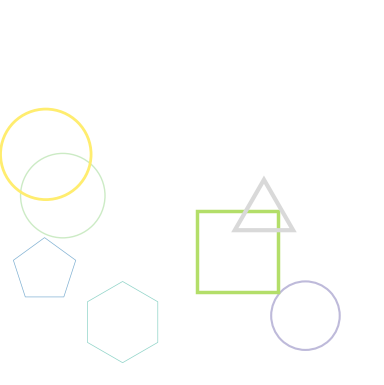[{"shape": "hexagon", "thickness": 0.5, "radius": 0.53, "center": [0.318, 0.163]}, {"shape": "circle", "thickness": 1.5, "radius": 0.45, "center": [0.793, 0.18]}, {"shape": "pentagon", "thickness": 0.5, "radius": 0.43, "center": [0.116, 0.298]}, {"shape": "square", "thickness": 2.5, "radius": 0.52, "center": [0.617, 0.346]}, {"shape": "triangle", "thickness": 3, "radius": 0.44, "center": [0.686, 0.446]}, {"shape": "circle", "thickness": 1, "radius": 0.55, "center": [0.163, 0.492]}, {"shape": "circle", "thickness": 2, "radius": 0.59, "center": [0.119, 0.599]}]